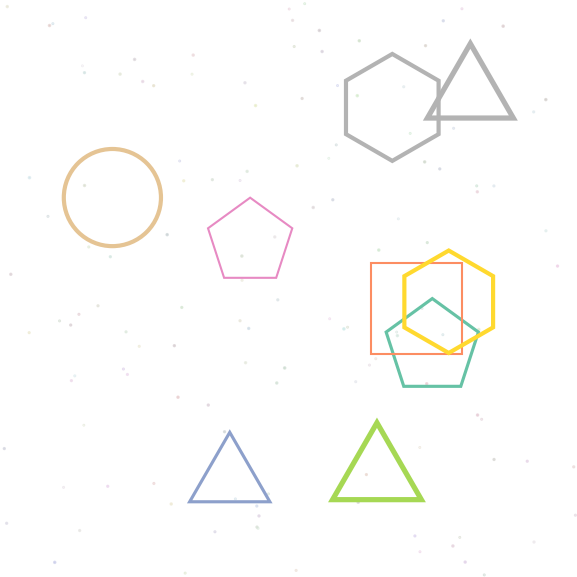[{"shape": "pentagon", "thickness": 1.5, "radius": 0.42, "center": [0.749, 0.398]}, {"shape": "square", "thickness": 1, "radius": 0.39, "center": [0.722, 0.466]}, {"shape": "triangle", "thickness": 1.5, "radius": 0.4, "center": [0.398, 0.17]}, {"shape": "pentagon", "thickness": 1, "radius": 0.38, "center": [0.433, 0.58]}, {"shape": "triangle", "thickness": 2.5, "radius": 0.44, "center": [0.653, 0.178]}, {"shape": "hexagon", "thickness": 2, "radius": 0.44, "center": [0.777, 0.477]}, {"shape": "circle", "thickness": 2, "radius": 0.42, "center": [0.195, 0.657]}, {"shape": "triangle", "thickness": 2.5, "radius": 0.43, "center": [0.814, 0.838]}, {"shape": "hexagon", "thickness": 2, "radius": 0.46, "center": [0.679, 0.813]}]